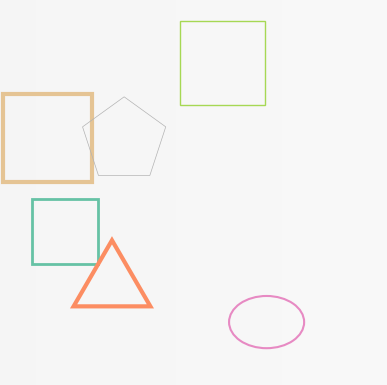[{"shape": "square", "thickness": 2, "radius": 0.43, "center": [0.168, 0.399]}, {"shape": "triangle", "thickness": 3, "radius": 0.57, "center": [0.289, 0.261]}, {"shape": "oval", "thickness": 1.5, "radius": 0.48, "center": [0.688, 0.163]}, {"shape": "square", "thickness": 1, "radius": 0.54, "center": [0.574, 0.836]}, {"shape": "square", "thickness": 3, "radius": 0.57, "center": [0.123, 0.642]}, {"shape": "pentagon", "thickness": 0.5, "radius": 0.56, "center": [0.32, 0.636]}]